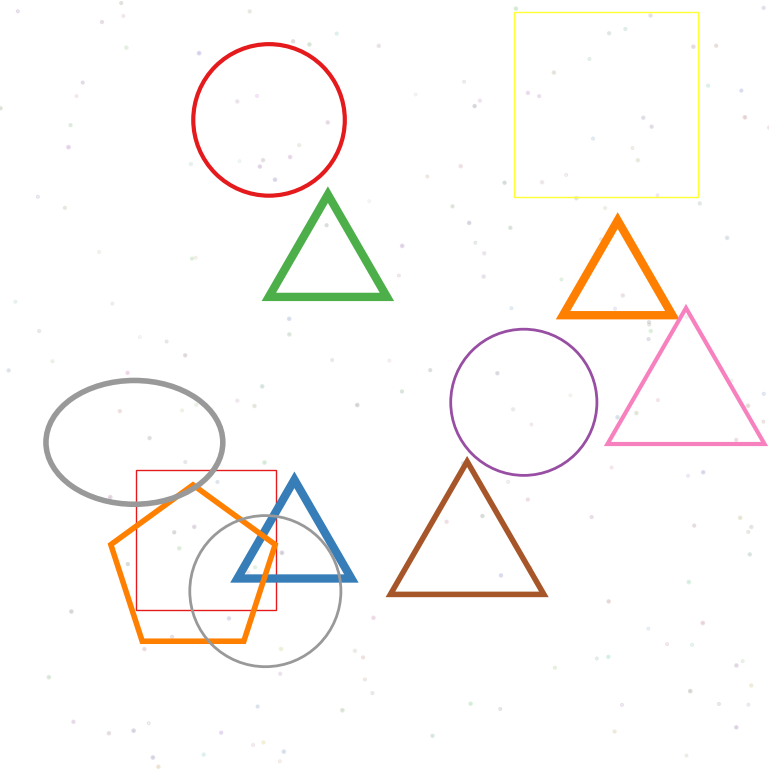[{"shape": "circle", "thickness": 1.5, "radius": 0.49, "center": [0.349, 0.844]}, {"shape": "square", "thickness": 0.5, "radius": 0.45, "center": [0.268, 0.299]}, {"shape": "triangle", "thickness": 3, "radius": 0.43, "center": [0.382, 0.291]}, {"shape": "triangle", "thickness": 3, "radius": 0.44, "center": [0.426, 0.659]}, {"shape": "circle", "thickness": 1, "radius": 0.47, "center": [0.68, 0.478]}, {"shape": "triangle", "thickness": 3, "radius": 0.41, "center": [0.802, 0.632]}, {"shape": "pentagon", "thickness": 2, "radius": 0.56, "center": [0.251, 0.258]}, {"shape": "square", "thickness": 0.5, "radius": 0.6, "center": [0.787, 0.865]}, {"shape": "triangle", "thickness": 2, "radius": 0.58, "center": [0.607, 0.286]}, {"shape": "triangle", "thickness": 1.5, "radius": 0.59, "center": [0.891, 0.482]}, {"shape": "circle", "thickness": 1, "radius": 0.49, "center": [0.345, 0.232]}, {"shape": "oval", "thickness": 2, "radius": 0.57, "center": [0.175, 0.425]}]